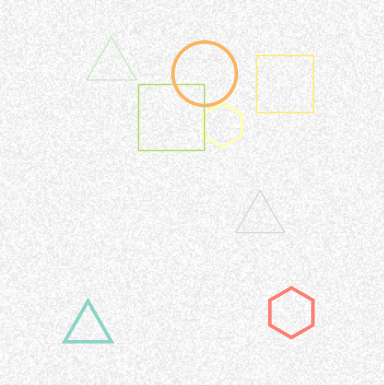[{"shape": "triangle", "thickness": 2.5, "radius": 0.35, "center": [0.229, 0.148]}, {"shape": "hexagon", "thickness": 2, "radius": 0.29, "center": [0.578, 0.675]}, {"shape": "hexagon", "thickness": 2.5, "radius": 0.32, "center": [0.757, 0.188]}, {"shape": "circle", "thickness": 2.5, "radius": 0.41, "center": [0.532, 0.808]}, {"shape": "square", "thickness": 1, "radius": 0.43, "center": [0.444, 0.695]}, {"shape": "triangle", "thickness": 1, "radius": 0.37, "center": [0.676, 0.432]}, {"shape": "triangle", "thickness": 1, "radius": 0.37, "center": [0.289, 0.83]}, {"shape": "square", "thickness": 1, "radius": 0.37, "center": [0.74, 0.783]}]